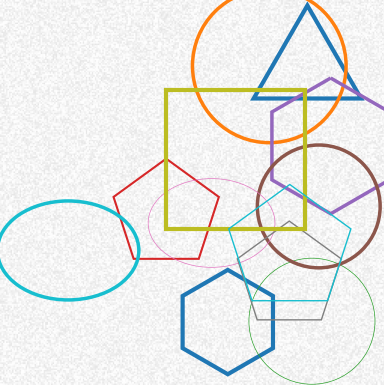[{"shape": "triangle", "thickness": 3, "radius": 0.81, "center": [0.798, 0.825]}, {"shape": "hexagon", "thickness": 3, "radius": 0.68, "center": [0.592, 0.163]}, {"shape": "circle", "thickness": 2.5, "radius": 1.0, "center": [0.699, 0.829]}, {"shape": "circle", "thickness": 0.5, "radius": 0.82, "center": [0.81, 0.166]}, {"shape": "pentagon", "thickness": 1.5, "radius": 0.72, "center": [0.432, 0.444]}, {"shape": "hexagon", "thickness": 2.5, "radius": 0.88, "center": [0.859, 0.621]}, {"shape": "circle", "thickness": 2.5, "radius": 0.8, "center": [0.828, 0.464]}, {"shape": "oval", "thickness": 0.5, "radius": 0.82, "center": [0.55, 0.421]}, {"shape": "pentagon", "thickness": 1, "radius": 0.71, "center": [0.751, 0.284]}, {"shape": "square", "thickness": 3, "radius": 0.9, "center": [0.612, 0.585]}, {"shape": "pentagon", "thickness": 1, "radius": 0.83, "center": [0.753, 0.354]}, {"shape": "oval", "thickness": 2.5, "radius": 0.92, "center": [0.177, 0.35]}]